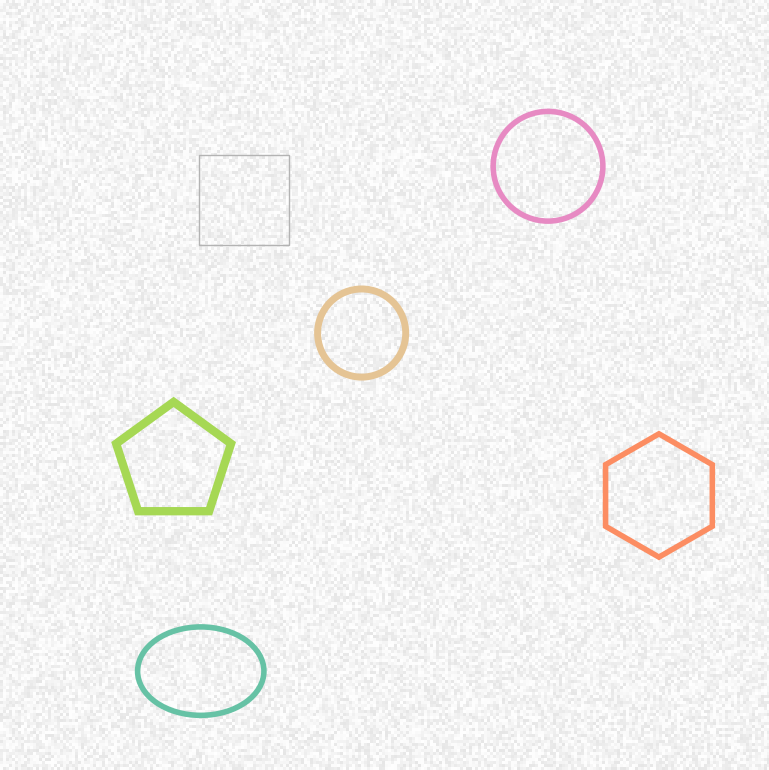[{"shape": "oval", "thickness": 2, "radius": 0.41, "center": [0.261, 0.128]}, {"shape": "hexagon", "thickness": 2, "radius": 0.4, "center": [0.856, 0.357]}, {"shape": "circle", "thickness": 2, "radius": 0.36, "center": [0.712, 0.784]}, {"shape": "pentagon", "thickness": 3, "radius": 0.39, "center": [0.225, 0.4]}, {"shape": "circle", "thickness": 2.5, "radius": 0.29, "center": [0.47, 0.567]}, {"shape": "square", "thickness": 0.5, "radius": 0.29, "center": [0.317, 0.741]}]